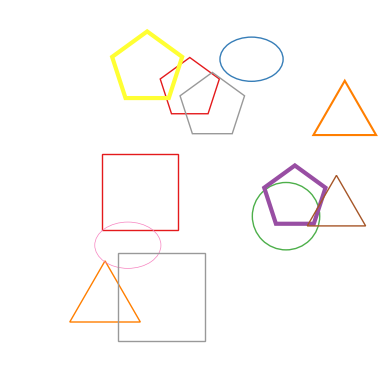[{"shape": "square", "thickness": 1, "radius": 0.5, "center": [0.363, 0.501]}, {"shape": "pentagon", "thickness": 1, "radius": 0.4, "center": [0.493, 0.77]}, {"shape": "oval", "thickness": 1, "radius": 0.41, "center": [0.653, 0.846]}, {"shape": "circle", "thickness": 1, "radius": 0.44, "center": [0.743, 0.438]}, {"shape": "pentagon", "thickness": 3, "radius": 0.42, "center": [0.766, 0.487]}, {"shape": "triangle", "thickness": 1, "radius": 0.53, "center": [0.273, 0.217]}, {"shape": "triangle", "thickness": 1.5, "radius": 0.47, "center": [0.895, 0.696]}, {"shape": "pentagon", "thickness": 3, "radius": 0.48, "center": [0.382, 0.823]}, {"shape": "triangle", "thickness": 1, "radius": 0.44, "center": [0.874, 0.457]}, {"shape": "oval", "thickness": 0.5, "radius": 0.43, "center": [0.332, 0.363]}, {"shape": "square", "thickness": 1, "radius": 0.57, "center": [0.419, 0.229]}, {"shape": "pentagon", "thickness": 1, "radius": 0.44, "center": [0.551, 0.724]}]